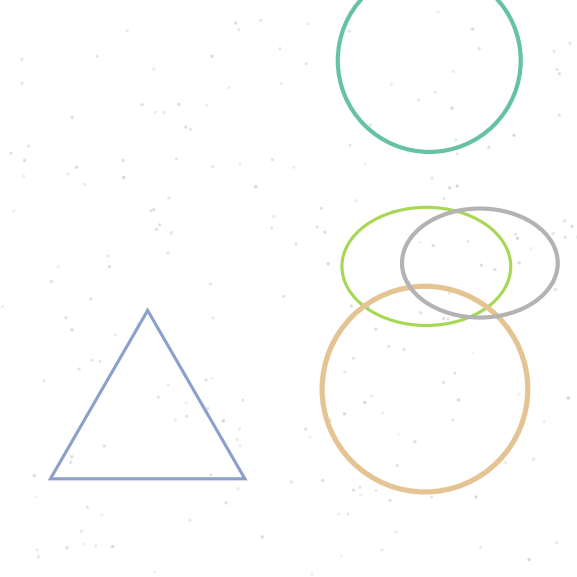[{"shape": "circle", "thickness": 2, "radius": 0.79, "center": [0.743, 0.894]}, {"shape": "triangle", "thickness": 1.5, "radius": 0.97, "center": [0.256, 0.267]}, {"shape": "oval", "thickness": 1.5, "radius": 0.73, "center": [0.738, 0.538]}, {"shape": "circle", "thickness": 2.5, "radius": 0.89, "center": [0.736, 0.325]}, {"shape": "oval", "thickness": 2, "radius": 0.67, "center": [0.831, 0.544]}]